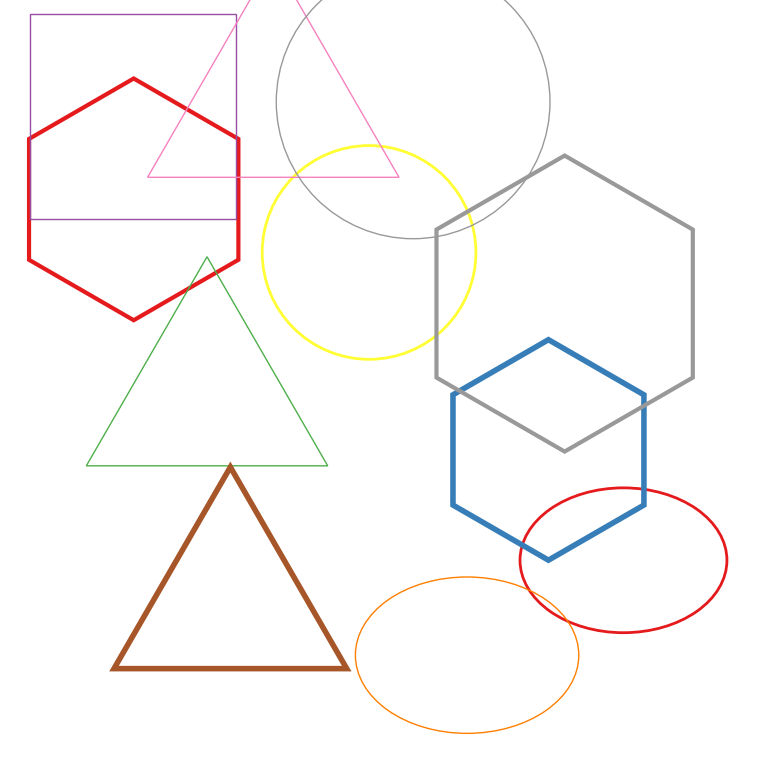[{"shape": "oval", "thickness": 1, "radius": 0.67, "center": [0.81, 0.272]}, {"shape": "hexagon", "thickness": 1.5, "radius": 0.78, "center": [0.174, 0.741]}, {"shape": "hexagon", "thickness": 2, "radius": 0.72, "center": [0.712, 0.416]}, {"shape": "triangle", "thickness": 0.5, "radius": 0.91, "center": [0.269, 0.486]}, {"shape": "square", "thickness": 0.5, "radius": 0.67, "center": [0.173, 0.849]}, {"shape": "oval", "thickness": 0.5, "radius": 0.73, "center": [0.607, 0.149]}, {"shape": "circle", "thickness": 1, "radius": 0.69, "center": [0.479, 0.672]}, {"shape": "triangle", "thickness": 2, "radius": 0.87, "center": [0.299, 0.219]}, {"shape": "triangle", "thickness": 0.5, "radius": 0.94, "center": [0.355, 0.864]}, {"shape": "circle", "thickness": 0.5, "radius": 0.89, "center": [0.537, 0.868]}, {"shape": "hexagon", "thickness": 1.5, "radius": 0.96, "center": [0.733, 0.606]}]